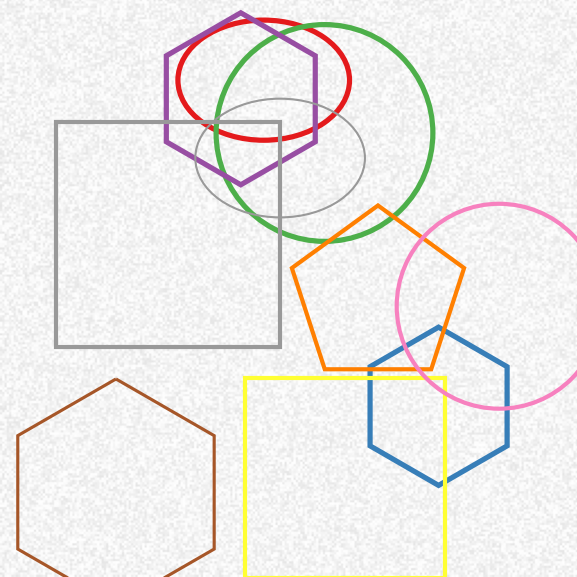[{"shape": "oval", "thickness": 2.5, "radius": 0.74, "center": [0.457, 0.86]}, {"shape": "hexagon", "thickness": 2.5, "radius": 0.68, "center": [0.759, 0.296]}, {"shape": "circle", "thickness": 2.5, "radius": 0.94, "center": [0.562, 0.769]}, {"shape": "hexagon", "thickness": 2.5, "radius": 0.74, "center": [0.417, 0.828]}, {"shape": "pentagon", "thickness": 2, "radius": 0.78, "center": [0.655, 0.487]}, {"shape": "square", "thickness": 2, "radius": 0.86, "center": [0.597, 0.172]}, {"shape": "hexagon", "thickness": 1.5, "radius": 0.98, "center": [0.201, 0.147]}, {"shape": "circle", "thickness": 2, "radius": 0.89, "center": [0.864, 0.469]}, {"shape": "square", "thickness": 2, "radius": 0.97, "center": [0.291, 0.593]}, {"shape": "oval", "thickness": 1, "radius": 0.73, "center": [0.485, 0.725]}]